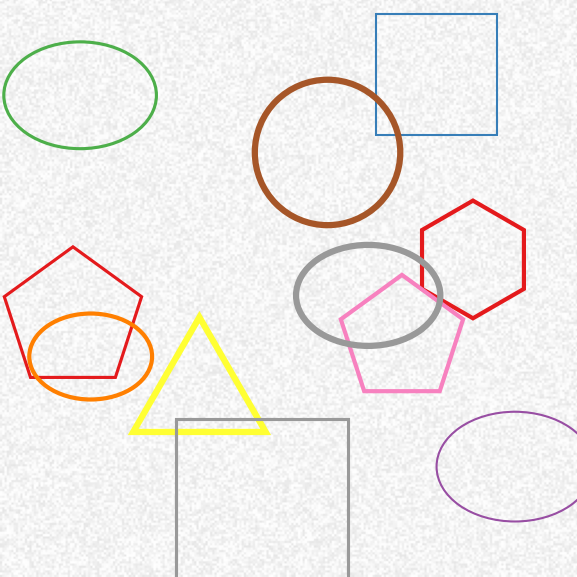[{"shape": "pentagon", "thickness": 1.5, "radius": 0.63, "center": [0.126, 0.447]}, {"shape": "hexagon", "thickness": 2, "radius": 0.51, "center": [0.819, 0.55]}, {"shape": "square", "thickness": 1, "radius": 0.52, "center": [0.755, 0.87]}, {"shape": "oval", "thickness": 1.5, "radius": 0.66, "center": [0.139, 0.834]}, {"shape": "oval", "thickness": 1, "radius": 0.68, "center": [0.892, 0.191]}, {"shape": "oval", "thickness": 2, "radius": 0.53, "center": [0.157, 0.382]}, {"shape": "triangle", "thickness": 3, "radius": 0.66, "center": [0.345, 0.317]}, {"shape": "circle", "thickness": 3, "radius": 0.63, "center": [0.567, 0.735]}, {"shape": "pentagon", "thickness": 2, "radius": 0.56, "center": [0.696, 0.412]}, {"shape": "square", "thickness": 1.5, "radius": 0.74, "center": [0.453, 0.125]}, {"shape": "oval", "thickness": 3, "radius": 0.62, "center": [0.638, 0.488]}]